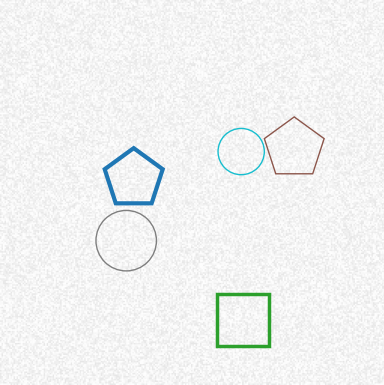[{"shape": "pentagon", "thickness": 3, "radius": 0.4, "center": [0.347, 0.536]}, {"shape": "square", "thickness": 2.5, "radius": 0.34, "center": [0.631, 0.169]}, {"shape": "pentagon", "thickness": 1, "radius": 0.41, "center": [0.764, 0.615]}, {"shape": "circle", "thickness": 1, "radius": 0.39, "center": [0.328, 0.375]}, {"shape": "circle", "thickness": 1, "radius": 0.3, "center": [0.626, 0.606]}]